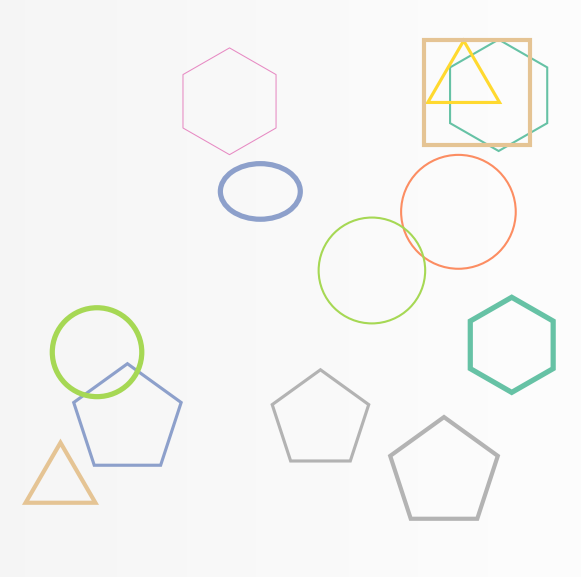[{"shape": "hexagon", "thickness": 2.5, "radius": 0.41, "center": [0.88, 0.402]}, {"shape": "hexagon", "thickness": 1, "radius": 0.48, "center": [0.858, 0.834]}, {"shape": "circle", "thickness": 1, "radius": 0.49, "center": [0.789, 0.632]}, {"shape": "pentagon", "thickness": 1.5, "radius": 0.49, "center": [0.219, 0.272]}, {"shape": "oval", "thickness": 2.5, "radius": 0.34, "center": [0.448, 0.668]}, {"shape": "hexagon", "thickness": 0.5, "radius": 0.46, "center": [0.395, 0.824]}, {"shape": "circle", "thickness": 2.5, "radius": 0.38, "center": [0.167, 0.389]}, {"shape": "circle", "thickness": 1, "radius": 0.46, "center": [0.64, 0.531]}, {"shape": "triangle", "thickness": 1.5, "radius": 0.36, "center": [0.798, 0.857]}, {"shape": "triangle", "thickness": 2, "radius": 0.35, "center": [0.104, 0.163]}, {"shape": "square", "thickness": 2, "radius": 0.46, "center": [0.821, 0.839]}, {"shape": "pentagon", "thickness": 2, "radius": 0.49, "center": [0.764, 0.18]}, {"shape": "pentagon", "thickness": 1.5, "radius": 0.44, "center": [0.551, 0.272]}]